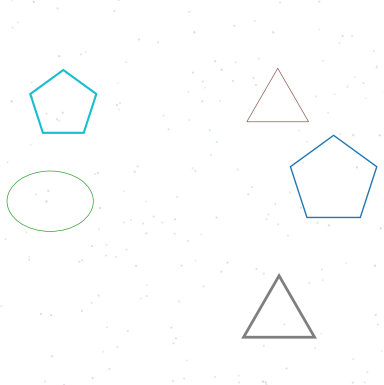[{"shape": "pentagon", "thickness": 1, "radius": 0.59, "center": [0.867, 0.531]}, {"shape": "oval", "thickness": 0.5, "radius": 0.56, "center": [0.13, 0.477]}, {"shape": "triangle", "thickness": 0.5, "radius": 0.46, "center": [0.721, 0.73]}, {"shape": "triangle", "thickness": 2, "radius": 0.53, "center": [0.725, 0.177]}, {"shape": "pentagon", "thickness": 1.5, "radius": 0.45, "center": [0.164, 0.728]}]